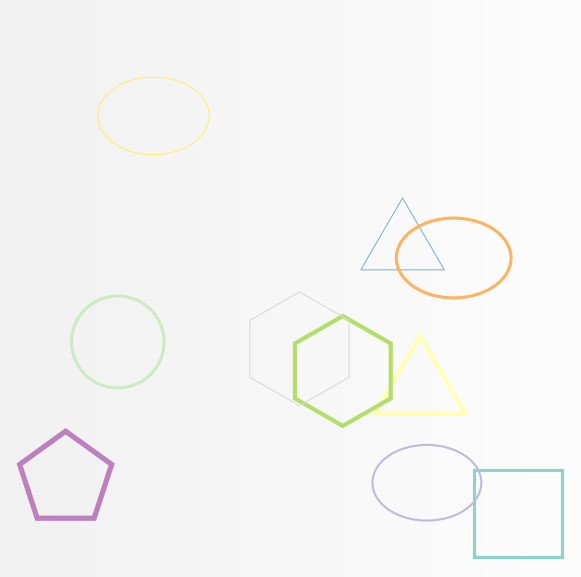[{"shape": "square", "thickness": 1.5, "radius": 0.38, "center": [0.891, 0.11]}, {"shape": "triangle", "thickness": 2, "radius": 0.45, "center": [0.723, 0.328]}, {"shape": "oval", "thickness": 1, "radius": 0.47, "center": [0.734, 0.163]}, {"shape": "triangle", "thickness": 0.5, "radius": 0.42, "center": [0.693, 0.573]}, {"shape": "oval", "thickness": 1.5, "radius": 0.49, "center": [0.781, 0.552]}, {"shape": "hexagon", "thickness": 2, "radius": 0.48, "center": [0.59, 0.357]}, {"shape": "hexagon", "thickness": 0.5, "radius": 0.49, "center": [0.515, 0.395]}, {"shape": "pentagon", "thickness": 2.5, "radius": 0.42, "center": [0.113, 0.169]}, {"shape": "circle", "thickness": 1.5, "radius": 0.4, "center": [0.203, 0.407]}, {"shape": "oval", "thickness": 0.5, "radius": 0.48, "center": [0.264, 0.798]}]